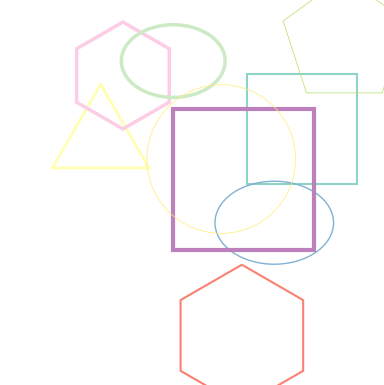[{"shape": "square", "thickness": 1.5, "radius": 0.71, "center": [0.785, 0.665]}, {"shape": "triangle", "thickness": 2, "radius": 0.72, "center": [0.262, 0.636]}, {"shape": "hexagon", "thickness": 1.5, "radius": 0.92, "center": [0.628, 0.129]}, {"shape": "oval", "thickness": 1, "radius": 0.77, "center": [0.712, 0.421]}, {"shape": "pentagon", "thickness": 0.5, "radius": 0.84, "center": [0.894, 0.894]}, {"shape": "hexagon", "thickness": 2.5, "radius": 0.69, "center": [0.319, 0.804]}, {"shape": "square", "thickness": 3, "radius": 0.91, "center": [0.633, 0.534]}, {"shape": "oval", "thickness": 2.5, "radius": 0.67, "center": [0.45, 0.841]}, {"shape": "circle", "thickness": 0.5, "radius": 0.97, "center": [0.575, 0.587]}]